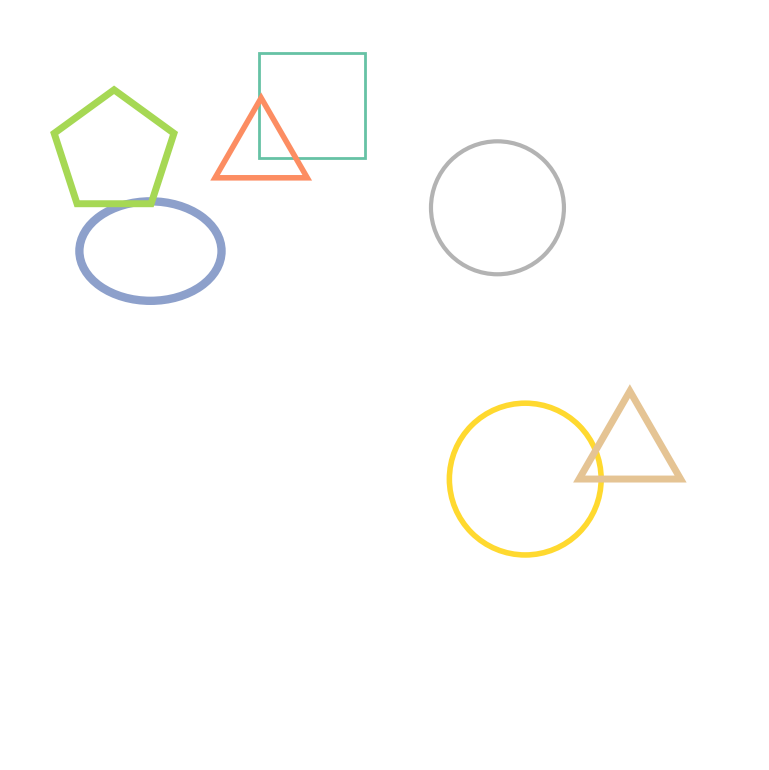[{"shape": "square", "thickness": 1, "radius": 0.34, "center": [0.405, 0.863]}, {"shape": "triangle", "thickness": 2, "radius": 0.35, "center": [0.339, 0.804]}, {"shape": "oval", "thickness": 3, "radius": 0.46, "center": [0.195, 0.674]}, {"shape": "pentagon", "thickness": 2.5, "radius": 0.41, "center": [0.148, 0.802]}, {"shape": "circle", "thickness": 2, "radius": 0.49, "center": [0.682, 0.378]}, {"shape": "triangle", "thickness": 2.5, "radius": 0.38, "center": [0.818, 0.416]}, {"shape": "circle", "thickness": 1.5, "radius": 0.43, "center": [0.646, 0.73]}]